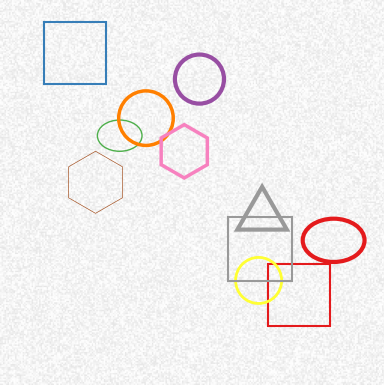[{"shape": "oval", "thickness": 3, "radius": 0.4, "center": [0.867, 0.376]}, {"shape": "square", "thickness": 1.5, "radius": 0.4, "center": [0.776, 0.234]}, {"shape": "square", "thickness": 1.5, "radius": 0.4, "center": [0.195, 0.862]}, {"shape": "oval", "thickness": 1, "radius": 0.29, "center": [0.311, 0.648]}, {"shape": "circle", "thickness": 3, "radius": 0.32, "center": [0.518, 0.795]}, {"shape": "circle", "thickness": 2.5, "radius": 0.35, "center": [0.379, 0.693]}, {"shape": "circle", "thickness": 2, "radius": 0.3, "center": [0.672, 0.272]}, {"shape": "hexagon", "thickness": 0.5, "radius": 0.4, "center": [0.248, 0.527]}, {"shape": "hexagon", "thickness": 2.5, "radius": 0.35, "center": [0.479, 0.607]}, {"shape": "triangle", "thickness": 3, "radius": 0.37, "center": [0.681, 0.441]}, {"shape": "square", "thickness": 1.5, "radius": 0.42, "center": [0.675, 0.354]}]